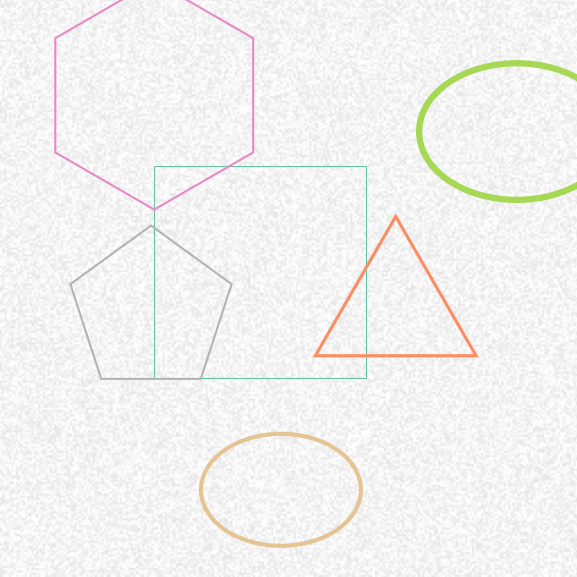[{"shape": "square", "thickness": 0.5, "radius": 0.92, "center": [0.45, 0.528]}, {"shape": "triangle", "thickness": 1.5, "radius": 0.8, "center": [0.685, 0.463]}, {"shape": "hexagon", "thickness": 1, "radius": 0.99, "center": [0.267, 0.834]}, {"shape": "oval", "thickness": 3, "radius": 0.85, "center": [0.895, 0.771]}, {"shape": "oval", "thickness": 2, "radius": 0.69, "center": [0.487, 0.151]}, {"shape": "pentagon", "thickness": 1, "radius": 0.73, "center": [0.261, 0.462]}]